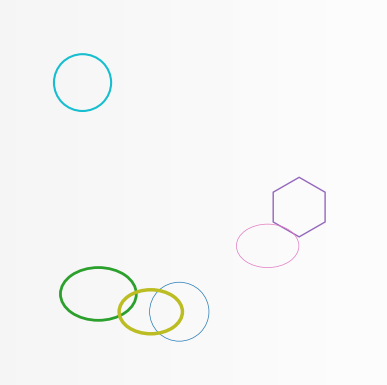[{"shape": "circle", "thickness": 0.5, "radius": 0.38, "center": [0.463, 0.19]}, {"shape": "oval", "thickness": 2, "radius": 0.49, "center": [0.254, 0.237]}, {"shape": "hexagon", "thickness": 1, "radius": 0.39, "center": [0.772, 0.462]}, {"shape": "oval", "thickness": 0.5, "radius": 0.4, "center": [0.691, 0.361]}, {"shape": "oval", "thickness": 2.5, "radius": 0.41, "center": [0.389, 0.19]}, {"shape": "circle", "thickness": 1.5, "radius": 0.37, "center": [0.213, 0.785]}]